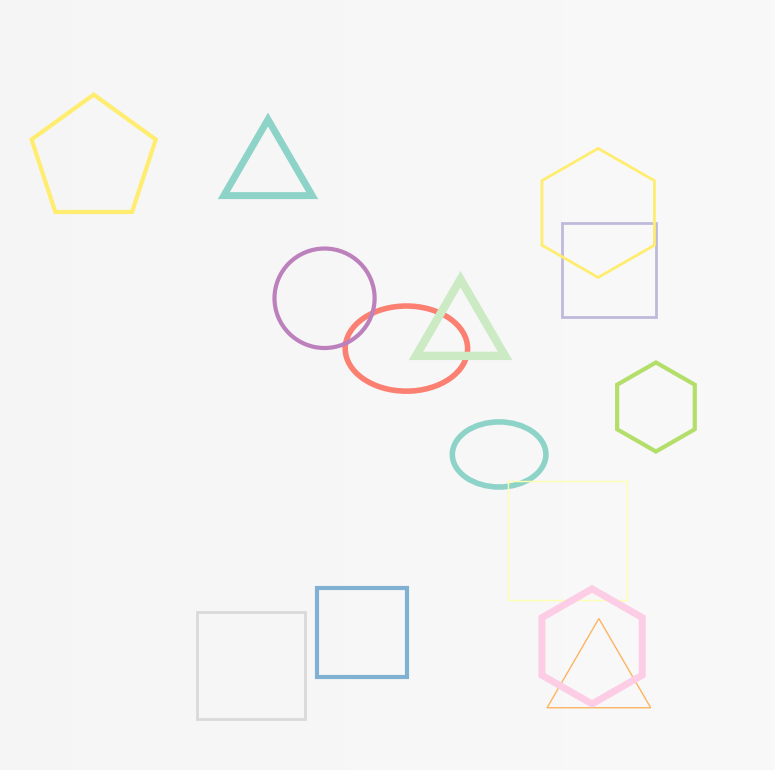[{"shape": "oval", "thickness": 2, "radius": 0.3, "center": [0.644, 0.41]}, {"shape": "triangle", "thickness": 2.5, "radius": 0.33, "center": [0.346, 0.779]}, {"shape": "square", "thickness": 0.5, "radius": 0.39, "center": [0.732, 0.298]}, {"shape": "square", "thickness": 1, "radius": 0.3, "center": [0.786, 0.65]}, {"shape": "oval", "thickness": 2, "radius": 0.39, "center": [0.524, 0.547]}, {"shape": "square", "thickness": 1.5, "radius": 0.29, "center": [0.467, 0.178]}, {"shape": "triangle", "thickness": 0.5, "radius": 0.39, "center": [0.773, 0.119]}, {"shape": "hexagon", "thickness": 1.5, "radius": 0.29, "center": [0.846, 0.471]}, {"shape": "hexagon", "thickness": 2.5, "radius": 0.37, "center": [0.764, 0.161]}, {"shape": "square", "thickness": 1, "radius": 0.35, "center": [0.324, 0.136]}, {"shape": "circle", "thickness": 1.5, "radius": 0.32, "center": [0.419, 0.613]}, {"shape": "triangle", "thickness": 3, "radius": 0.33, "center": [0.594, 0.571]}, {"shape": "pentagon", "thickness": 1.5, "radius": 0.42, "center": [0.121, 0.793]}, {"shape": "hexagon", "thickness": 1, "radius": 0.42, "center": [0.772, 0.723]}]